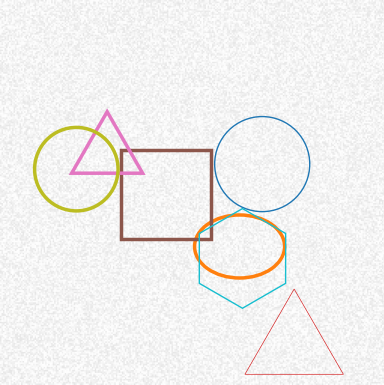[{"shape": "circle", "thickness": 1, "radius": 0.62, "center": [0.681, 0.574]}, {"shape": "oval", "thickness": 2.5, "radius": 0.58, "center": [0.622, 0.36]}, {"shape": "triangle", "thickness": 0.5, "radius": 0.74, "center": [0.764, 0.102]}, {"shape": "square", "thickness": 2.5, "radius": 0.58, "center": [0.431, 0.495]}, {"shape": "triangle", "thickness": 2.5, "radius": 0.53, "center": [0.278, 0.603]}, {"shape": "circle", "thickness": 2.5, "radius": 0.54, "center": [0.198, 0.561]}, {"shape": "hexagon", "thickness": 1, "radius": 0.65, "center": [0.63, 0.329]}]